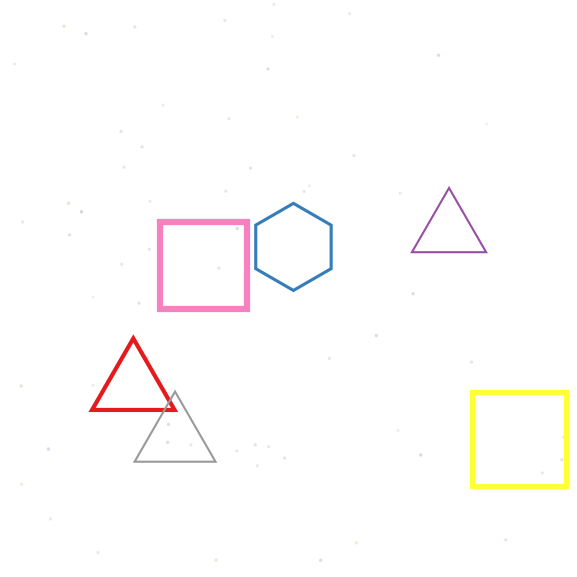[{"shape": "triangle", "thickness": 2, "radius": 0.41, "center": [0.231, 0.331]}, {"shape": "hexagon", "thickness": 1.5, "radius": 0.38, "center": [0.508, 0.572]}, {"shape": "triangle", "thickness": 1, "radius": 0.37, "center": [0.778, 0.599]}, {"shape": "square", "thickness": 2.5, "radius": 0.41, "center": [0.899, 0.239]}, {"shape": "square", "thickness": 3, "radius": 0.38, "center": [0.352, 0.539]}, {"shape": "triangle", "thickness": 1, "radius": 0.4, "center": [0.303, 0.24]}]